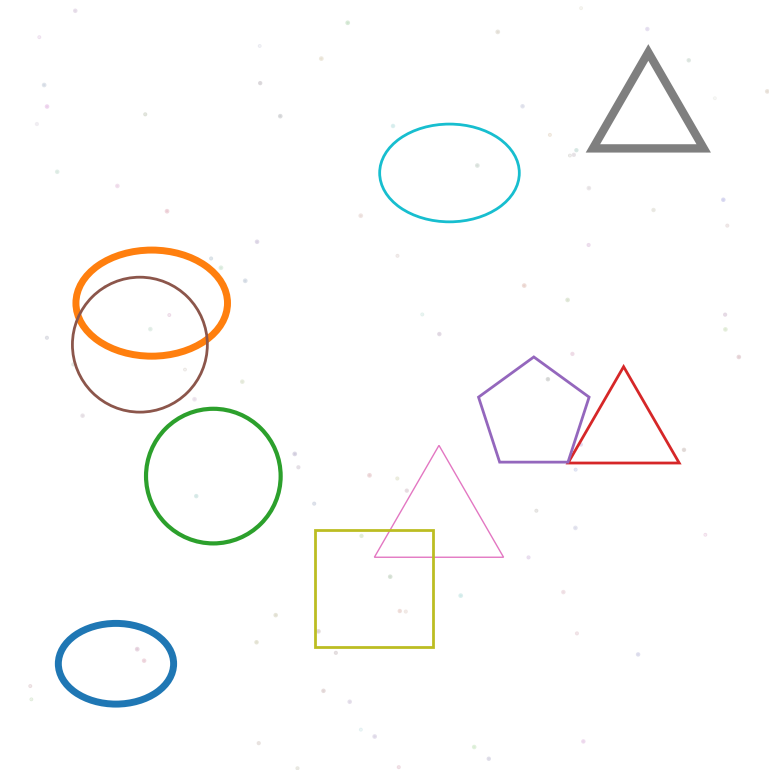[{"shape": "oval", "thickness": 2.5, "radius": 0.37, "center": [0.151, 0.138]}, {"shape": "oval", "thickness": 2.5, "radius": 0.49, "center": [0.197, 0.606]}, {"shape": "circle", "thickness": 1.5, "radius": 0.44, "center": [0.277, 0.382]}, {"shape": "triangle", "thickness": 1, "radius": 0.42, "center": [0.81, 0.44]}, {"shape": "pentagon", "thickness": 1, "radius": 0.38, "center": [0.693, 0.461]}, {"shape": "circle", "thickness": 1, "radius": 0.44, "center": [0.182, 0.552]}, {"shape": "triangle", "thickness": 0.5, "radius": 0.48, "center": [0.57, 0.325]}, {"shape": "triangle", "thickness": 3, "radius": 0.42, "center": [0.842, 0.849]}, {"shape": "square", "thickness": 1, "radius": 0.38, "center": [0.485, 0.236]}, {"shape": "oval", "thickness": 1, "radius": 0.45, "center": [0.584, 0.775]}]